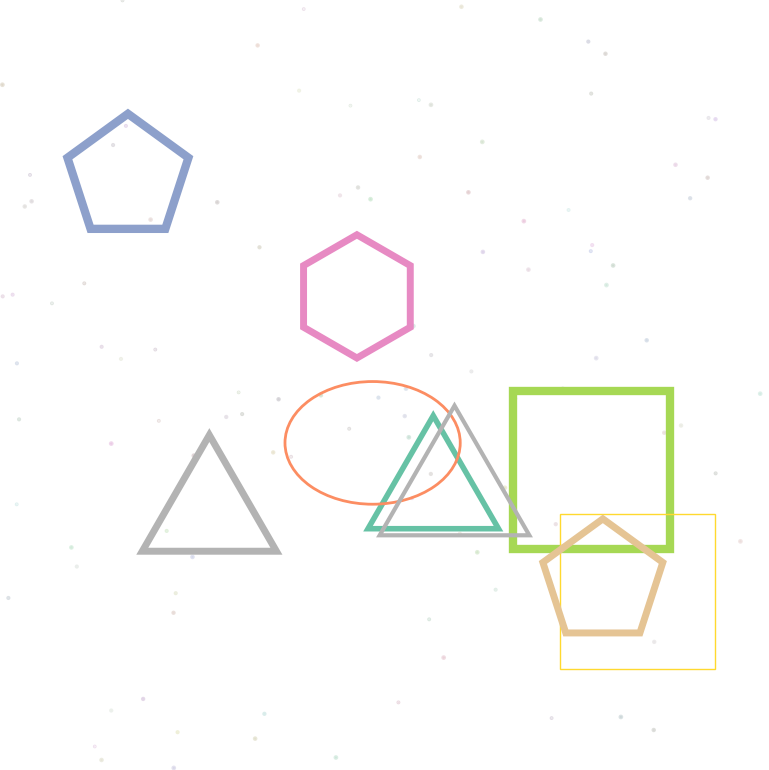[{"shape": "triangle", "thickness": 2, "radius": 0.49, "center": [0.563, 0.362]}, {"shape": "oval", "thickness": 1, "radius": 0.57, "center": [0.484, 0.425]}, {"shape": "pentagon", "thickness": 3, "radius": 0.41, "center": [0.166, 0.77]}, {"shape": "hexagon", "thickness": 2.5, "radius": 0.4, "center": [0.464, 0.615]}, {"shape": "square", "thickness": 3, "radius": 0.51, "center": [0.768, 0.39]}, {"shape": "square", "thickness": 0.5, "radius": 0.5, "center": [0.828, 0.232]}, {"shape": "pentagon", "thickness": 2.5, "radius": 0.41, "center": [0.783, 0.244]}, {"shape": "triangle", "thickness": 2.5, "radius": 0.5, "center": [0.272, 0.334]}, {"shape": "triangle", "thickness": 1.5, "radius": 0.56, "center": [0.59, 0.361]}]